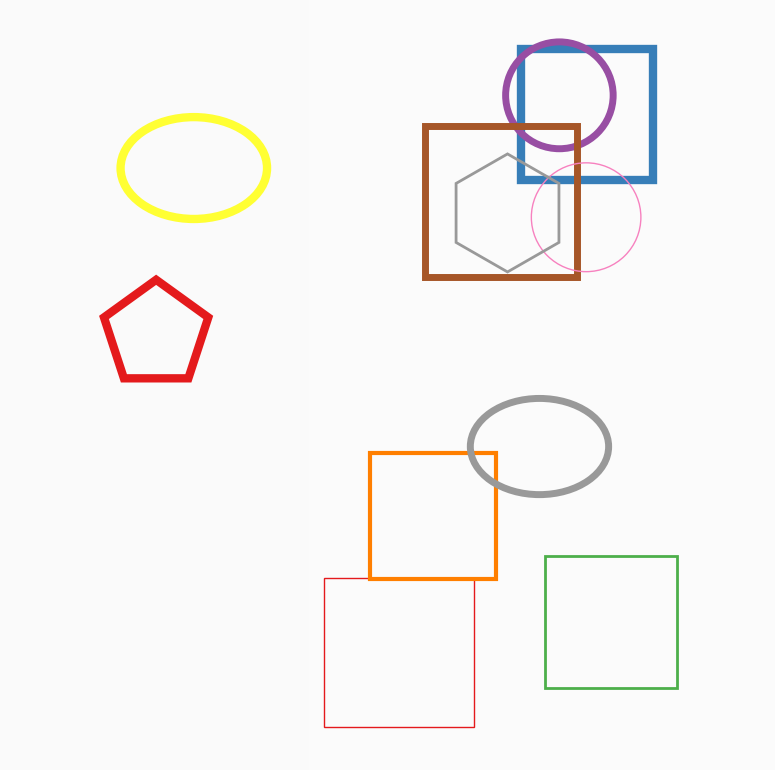[{"shape": "pentagon", "thickness": 3, "radius": 0.35, "center": [0.201, 0.566]}, {"shape": "square", "thickness": 0.5, "radius": 0.48, "center": [0.515, 0.152]}, {"shape": "square", "thickness": 3, "radius": 0.43, "center": [0.757, 0.852]}, {"shape": "square", "thickness": 1, "radius": 0.43, "center": [0.789, 0.192]}, {"shape": "circle", "thickness": 2.5, "radius": 0.35, "center": [0.722, 0.876]}, {"shape": "square", "thickness": 1.5, "radius": 0.41, "center": [0.559, 0.33]}, {"shape": "oval", "thickness": 3, "radius": 0.47, "center": [0.25, 0.782]}, {"shape": "square", "thickness": 2.5, "radius": 0.49, "center": [0.646, 0.739]}, {"shape": "circle", "thickness": 0.5, "radius": 0.35, "center": [0.756, 0.718]}, {"shape": "oval", "thickness": 2.5, "radius": 0.45, "center": [0.696, 0.42]}, {"shape": "hexagon", "thickness": 1, "radius": 0.38, "center": [0.655, 0.723]}]